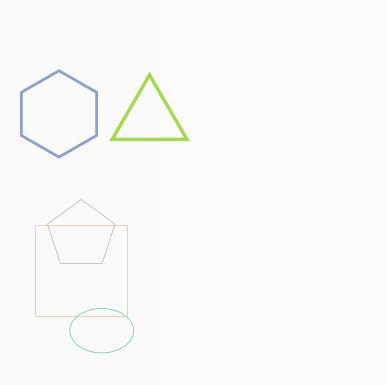[{"shape": "oval", "thickness": 0.5, "radius": 0.41, "center": [0.263, 0.141]}, {"shape": "hexagon", "thickness": 2, "radius": 0.56, "center": [0.152, 0.704]}, {"shape": "triangle", "thickness": 2.5, "radius": 0.56, "center": [0.386, 0.694]}, {"shape": "square", "thickness": 0.5, "radius": 0.59, "center": [0.209, 0.297]}, {"shape": "pentagon", "thickness": 0.5, "radius": 0.46, "center": [0.21, 0.39]}]